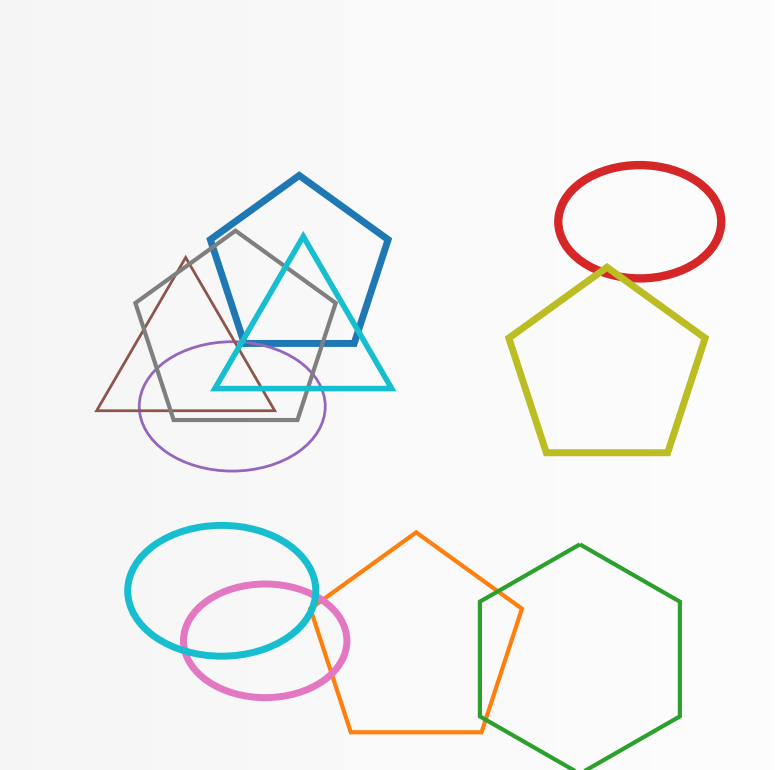[{"shape": "pentagon", "thickness": 2.5, "radius": 0.6, "center": [0.386, 0.652]}, {"shape": "pentagon", "thickness": 1.5, "radius": 0.72, "center": [0.537, 0.165]}, {"shape": "hexagon", "thickness": 1.5, "radius": 0.74, "center": [0.748, 0.144]}, {"shape": "oval", "thickness": 3, "radius": 0.53, "center": [0.826, 0.712]}, {"shape": "oval", "thickness": 1, "radius": 0.6, "center": [0.3, 0.472]}, {"shape": "triangle", "thickness": 1, "radius": 0.66, "center": [0.24, 0.533]}, {"shape": "oval", "thickness": 2.5, "radius": 0.53, "center": [0.342, 0.168]}, {"shape": "pentagon", "thickness": 1.5, "radius": 0.68, "center": [0.304, 0.564]}, {"shape": "pentagon", "thickness": 2.5, "radius": 0.67, "center": [0.783, 0.52]}, {"shape": "oval", "thickness": 2.5, "radius": 0.61, "center": [0.286, 0.233]}, {"shape": "triangle", "thickness": 2, "radius": 0.66, "center": [0.391, 0.561]}]